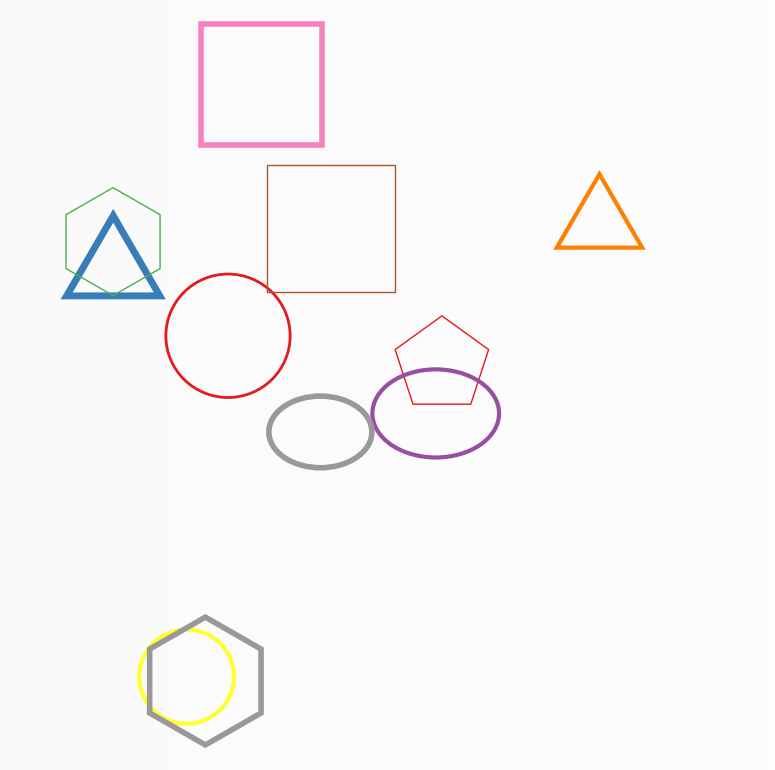[{"shape": "circle", "thickness": 1, "radius": 0.4, "center": [0.294, 0.564]}, {"shape": "pentagon", "thickness": 0.5, "radius": 0.32, "center": [0.57, 0.526]}, {"shape": "triangle", "thickness": 2.5, "radius": 0.35, "center": [0.146, 0.65]}, {"shape": "hexagon", "thickness": 0.5, "radius": 0.35, "center": [0.146, 0.686]}, {"shape": "oval", "thickness": 1.5, "radius": 0.41, "center": [0.562, 0.463]}, {"shape": "triangle", "thickness": 1.5, "radius": 0.32, "center": [0.773, 0.71]}, {"shape": "circle", "thickness": 1.5, "radius": 0.31, "center": [0.241, 0.121]}, {"shape": "square", "thickness": 0.5, "radius": 0.41, "center": [0.427, 0.703]}, {"shape": "square", "thickness": 2, "radius": 0.39, "center": [0.337, 0.89]}, {"shape": "oval", "thickness": 2, "radius": 0.33, "center": [0.413, 0.439]}, {"shape": "hexagon", "thickness": 2, "radius": 0.41, "center": [0.265, 0.116]}]